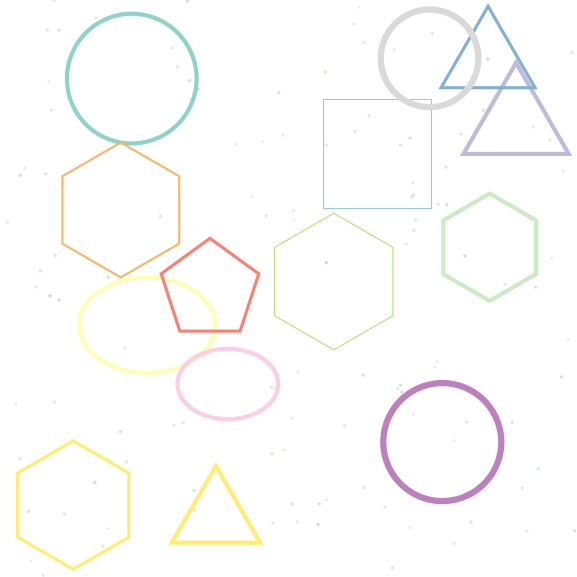[{"shape": "circle", "thickness": 2, "radius": 0.56, "center": [0.228, 0.863]}, {"shape": "square", "thickness": 0.5, "radius": 0.47, "center": [0.653, 0.733]}, {"shape": "oval", "thickness": 2, "radius": 0.59, "center": [0.255, 0.436]}, {"shape": "triangle", "thickness": 2, "radius": 0.53, "center": [0.894, 0.785]}, {"shape": "pentagon", "thickness": 1.5, "radius": 0.44, "center": [0.364, 0.498]}, {"shape": "triangle", "thickness": 1.5, "radius": 0.47, "center": [0.845, 0.894]}, {"shape": "hexagon", "thickness": 1, "radius": 0.58, "center": [0.209, 0.636]}, {"shape": "hexagon", "thickness": 0.5, "radius": 0.59, "center": [0.578, 0.512]}, {"shape": "oval", "thickness": 2, "radius": 0.44, "center": [0.394, 0.334]}, {"shape": "circle", "thickness": 3, "radius": 0.42, "center": [0.744, 0.898]}, {"shape": "circle", "thickness": 3, "radius": 0.51, "center": [0.766, 0.234]}, {"shape": "hexagon", "thickness": 2, "radius": 0.46, "center": [0.848, 0.571]}, {"shape": "triangle", "thickness": 2, "radius": 0.44, "center": [0.374, 0.104]}, {"shape": "hexagon", "thickness": 1.5, "radius": 0.56, "center": [0.127, 0.124]}]